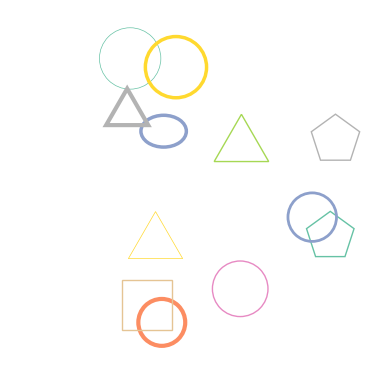[{"shape": "circle", "thickness": 0.5, "radius": 0.4, "center": [0.338, 0.848]}, {"shape": "pentagon", "thickness": 1, "radius": 0.32, "center": [0.858, 0.386]}, {"shape": "circle", "thickness": 3, "radius": 0.3, "center": [0.42, 0.163]}, {"shape": "oval", "thickness": 2.5, "radius": 0.29, "center": [0.425, 0.659]}, {"shape": "circle", "thickness": 2, "radius": 0.32, "center": [0.811, 0.436]}, {"shape": "circle", "thickness": 1, "radius": 0.36, "center": [0.624, 0.25]}, {"shape": "triangle", "thickness": 1, "radius": 0.41, "center": [0.627, 0.621]}, {"shape": "triangle", "thickness": 0.5, "radius": 0.41, "center": [0.404, 0.369]}, {"shape": "circle", "thickness": 2.5, "radius": 0.4, "center": [0.457, 0.826]}, {"shape": "square", "thickness": 1, "radius": 0.33, "center": [0.382, 0.208]}, {"shape": "pentagon", "thickness": 1, "radius": 0.33, "center": [0.871, 0.637]}, {"shape": "triangle", "thickness": 3, "radius": 0.32, "center": [0.33, 0.707]}]